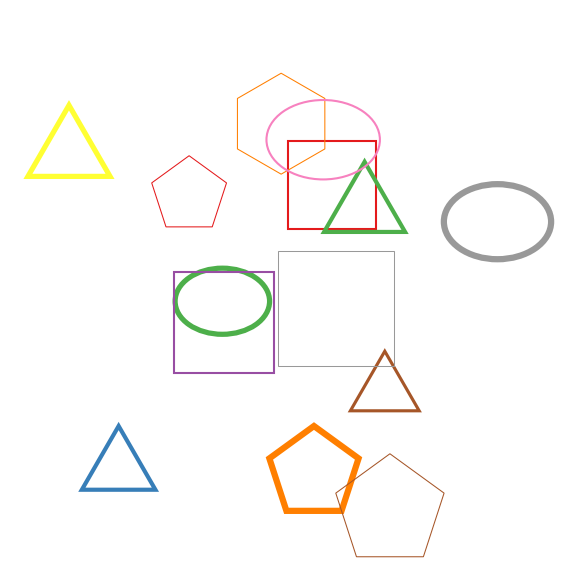[{"shape": "square", "thickness": 1, "radius": 0.38, "center": [0.574, 0.678]}, {"shape": "pentagon", "thickness": 0.5, "radius": 0.34, "center": [0.327, 0.661]}, {"shape": "triangle", "thickness": 2, "radius": 0.37, "center": [0.205, 0.188]}, {"shape": "oval", "thickness": 2.5, "radius": 0.41, "center": [0.385, 0.478]}, {"shape": "triangle", "thickness": 2, "radius": 0.4, "center": [0.631, 0.638]}, {"shape": "square", "thickness": 1, "radius": 0.43, "center": [0.388, 0.441]}, {"shape": "pentagon", "thickness": 3, "radius": 0.41, "center": [0.544, 0.18]}, {"shape": "hexagon", "thickness": 0.5, "radius": 0.44, "center": [0.487, 0.785]}, {"shape": "triangle", "thickness": 2.5, "radius": 0.41, "center": [0.119, 0.735]}, {"shape": "triangle", "thickness": 1.5, "radius": 0.34, "center": [0.666, 0.322]}, {"shape": "pentagon", "thickness": 0.5, "radius": 0.49, "center": [0.675, 0.115]}, {"shape": "oval", "thickness": 1, "radius": 0.49, "center": [0.56, 0.757]}, {"shape": "square", "thickness": 0.5, "radius": 0.5, "center": [0.582, 0.465]}, {"shape": "oval", "thickness": 3, "radius": 0.46, "center": [0.861, 0.615]}]